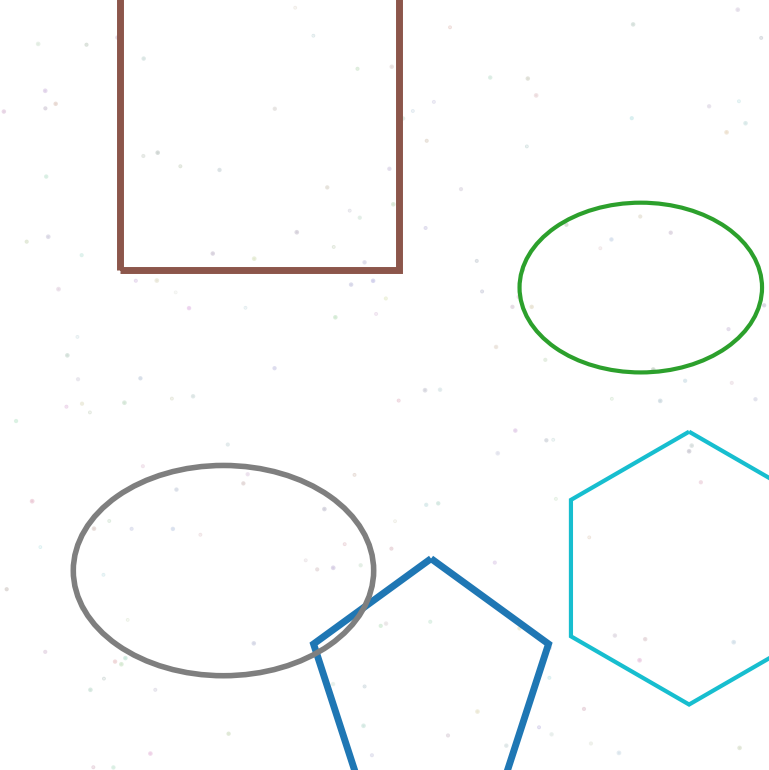[{"shape": "pentagon", "thickness": 2.5, "radius": 0.8, "center": [0.56, 0.114]}, {"shape": "oval", "thickness": 1.5, "radius": 0.79, "center": [0.832, 0.627]}, {"shape": "square", "thickness": 2.5, "radius": 0.91, "center": [0.337, 0.83]}, {"shape": "oval", "thickness": 2, "radius": 0.98, "center": [0.29, 0.259]}, {"shape": "hexagon", "thickness": 1.5, "radius": 0.89, "center": [0.895, 0.262]}]